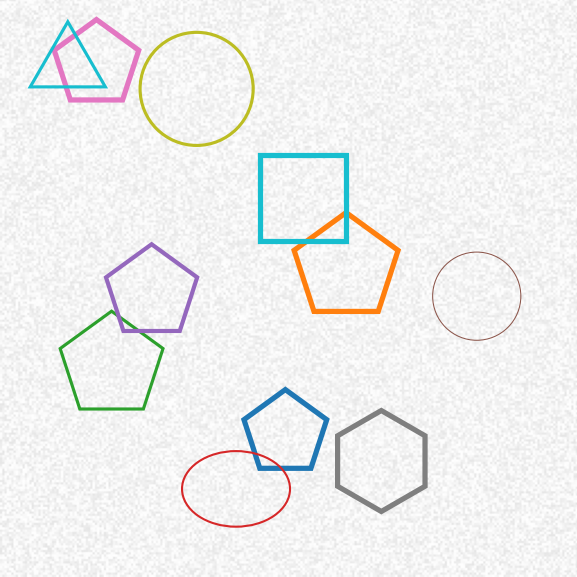[{"shape": "pentagon", "thickness": 2.5, "radius": 0.38, "center": [0.494, 0.249]}, {"shape": "pentagon", "thickness": 2.5, "radius": 0.47, "center": [0.599, 0.536]}, {"shape": "pentagon", "thickness": 1.5, "radius": 0.47, "center": [0.193, 0.367]}, {"shape": "oval", "thickness": 1, "radius": 0.47, "center": [0.409, 0.153]}, {"shape": "pentagon", "thickness": 2, "radius": 0.42, "center": [0.263, 0.493]}, {"shape": "circle", "thickness": 0.5, "radius": 0.38, "center": [0.826, 0.486]}, {"shape": "pentagon", "thickness": 2.5, "radius": 0.38, "center": [0.167, 0.888]}, {"shape": "hexagon", "thickness": 2.5, "radius": 0.44, "center": [0.66, 0.201]}, {"shape": "circle", "thickness": 1.5, "radius": 0.49, "center": [0.34, 0.845]}, {"shape": "square", "thickness": 2.5, "radius": 0.37, "center": [0.524, 0.656]}, {"shape": "triangle", "thickness": 1.5, "radius": 0.38, "center": [0.117, 0.886]}]